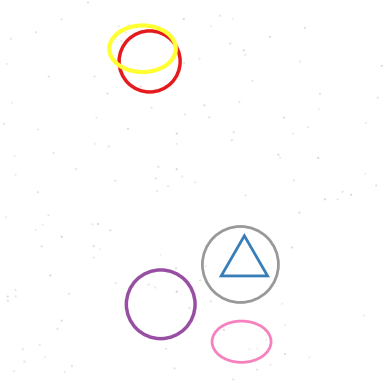[{"shape": "circle", "thickness": 2.5, "radius": 0.4, "center": [0.389, 0.84]}, {"shape": "triangle", "thickness": 2, "radius": 0.35, "center": [0.635, 0.318]}, {"shape": "circle", "thickness": 2.5, "radius": 0.45, "center": [0.417, 0.21]}, {"shape": "oval", "thickness": 3, "radius": 0.43, "center": [0.37, 0.873]}, {"shape": "oval", "thickness": 2, "radius": 0.38, "center": [0.627, 0.112]}, {"shape": "circle", "thickness": 2, "radius": 0.49, "center": [0.624, 0.313]}]